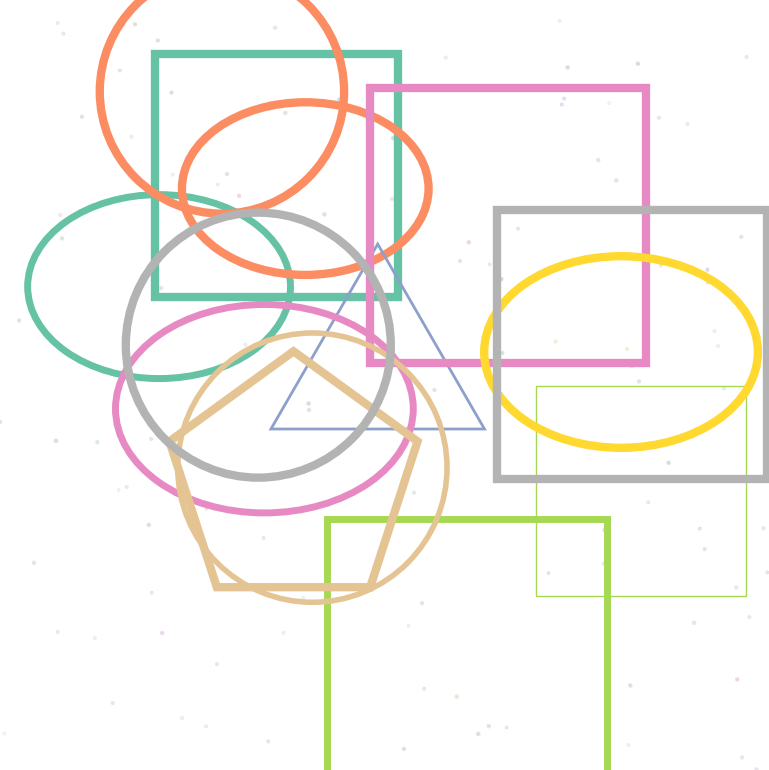[{"shape": "oval", "thickness": 2.5, "radius": 0.85, "center": [0.207, 0.628]}, {"shape": "square", "thickness": 3, "radius": 0.79, "center": [0.359, 0.772]}, {"shape": "circle", "thickness": 3, "radius": 0.79, "center": [0.288, 0.881]}, {"shape": "oval", "thickness": 3, "radius": 0.8, "center": [0.396, 0.755]}, {"shape": "triangle", "thickness": 1, "radius": 0.8, "center": [0.491, 0.523]}, {"shape": "oval", "thickness": 2.5, "radius": 0.97, "center": [0.343, 0.469]}, {"shape": "square", "thickness": 3, "radius": 0.89, "center": [0.66, 0.707]}, {"shape": "square", "thickness": 0.5, "radius": 0.68, "center": [0.832, 0.362]}, {"shape": "square", "thickness": 2.5, "radius": 0.91, "center": [0.606, 0.144]}, {"shape": "oval", "thickness": 3, "radius": 0.89, "center": [0.807, 0.543]}, {"shape": "circle", "thickness": 2, "radius": 0.87, "center": [0.406, 0.393]}, {"shape": "pentagon", "thickness": 3, "radius": 0.85, "center": [0.381, 0.374]}, {"shape": "circle", "thickness": 3, "radius": 0.86, "center": [0.335, 0.552]}, {"shape": "square", "thickness": 3, "radius": 0.87, "center": [0.821, 0.552]}]